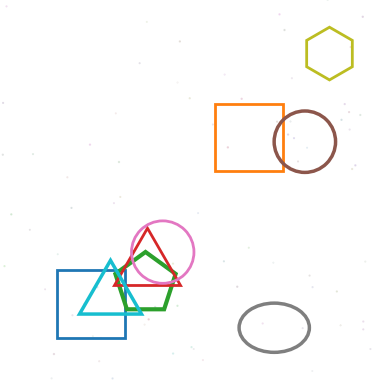[{"shape": "square", "thickness": 2, "radius": 0.44, "center": [0.236, 0.209]}, {"shape": "square", "thickness": 2, "radius": 0.44, "center": [0.647, 0.643]}, {"shape": "pentagon", "thickness": 3, "radius": 0.41, "center": [0.378, 0.263]}, {"shape": "triangle", "thickness": 2, "radius": 0.5, "center": [0.383, 0.308]}, {"shape": "circle", "thickness": 2.5, "radius": 0.4, "center": [0.792, 0.632]}, {"shape": "circle", "thickness": 2, "radius": 0.41, "center": [0.423, 0.345]}, {"shape": "oval", "thickness": 2.5, "radius": 0.46, "center": [0.712, 0.149]}, {"shape": "hexagon", "thickness": 2, "radius": 0.34, "center": [0.856, 0.861]}, {"shape": "triangle", "thickness": 2.5, "radius": 0.46, "center": [0.287, 0.231]}]